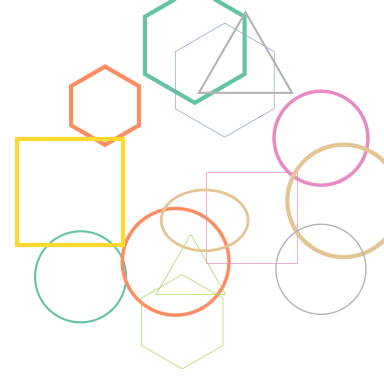[{"shape": "hexagon", "thickness": 3, "radius": 0.75, "center": [0.506, 0.882]}, {"shape": "circle", "thickness": 1.5, "radius": 0.59, "center": [0.209, 0.281]}, {"shape": "circle", "thickness": 2.5, "radius": 0.69, "center": [0.456, 0.32]}, {"shape": "hexagon", "thickness": 3, "radius": 0.51, "center": [0.273, 0.725]}, {"shape": "hexagon", "thickness": 0.5, "radius": 0.74, "center": [0.584, 0.792]}, {"shape": "circle", "thickness": 2.5, "radius": 0.61, "center": [0.834, 0.641]}, {"shape": "square", "thickness": 0.5, "radius": 0.59, "center": [0.652, 0.436]}, {"shape": "triangle", "thickness": 0.5, "radius": 0.52, "center": [0.496, 0.287]}, {"shape": "hexagon", "thickness": 0.5, "radius": 0.61, "center": [0.473, 0.164]}, {"shape": "square", "thickness": 3, "radius": 0.69, "center": [0.182, 0.501]}, {"shape": "circle", "thickness": 3, "radius": 0.73, "center": [0.893, 0.478]}, {"shape": "oval", "thickness": 2, "radius": 0.56, "center": [0.532, 0.428]}, {"shape": "triangle", "thickness": 1.5, "radius": 0.7, "center": [0.638, 0.829]}, {"shape": "circle", "thickness": 1, "radius": 0.58, "center": [0.834, 0.301]}]